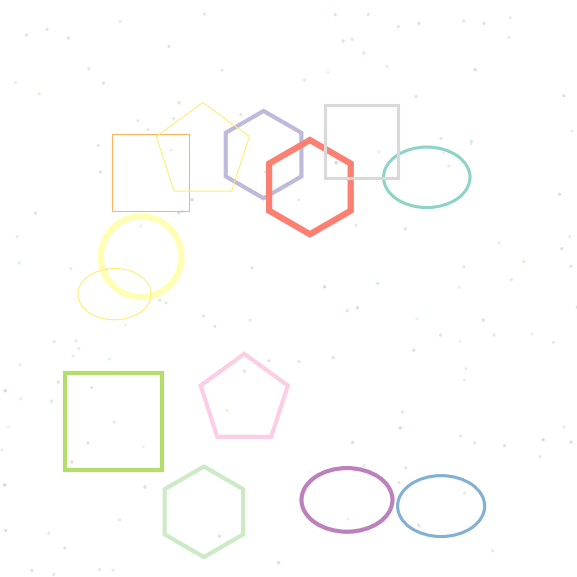[{"shape": "oval", "thickness": 1.5, "radius": 0.37, "center": [0.739, 0.692]}, {"shape": "circle", "thickness": 3, "radius": 0.35, "center": [0.244, 0.555]}, {"shape": "hexagon", "thickness": 2, "radius": 0.38, "center": [0.456, 0.731]}, {"shape": "hexagon", "thickness": 3, "radius": 0.41, "center": [0.537, 0.675]}, {"shape": "oval", "thickness": 1.5, "radius": 0.38, "center": [0.764, 0.123]}, {"shape": "square", "thickness": 0.5, "radius": 0.33, "center": [0.26, 0.7]}, {"shape": "square", "thickness": 2, "radius": 0.42, "center": [0.197, 0.27]}, {"shape": "pentagon", "thickness": 2, "radius": 0.4, "center": [0.423, 0.307]}, {"shape": "square", "thickness": 1.5, "radius": 0.32, "center": [0.626, 0.754]}, {"shape": "oval", "thickness": 2, "radius": 0.39, "center": [0.601, 0.134]}, {"shape": "hexagon", "thickness": 2, "radius": 0.39, "center": [0.353, 0.113]}, {"shape": "oval", "thickness": 0.5, "radius": 0.32, "center": [0.198, 0.49]}, {"shape": "pentagon", "thickness": 0.5, "radius": 0.42, "center": [0.351, 0.737]}]